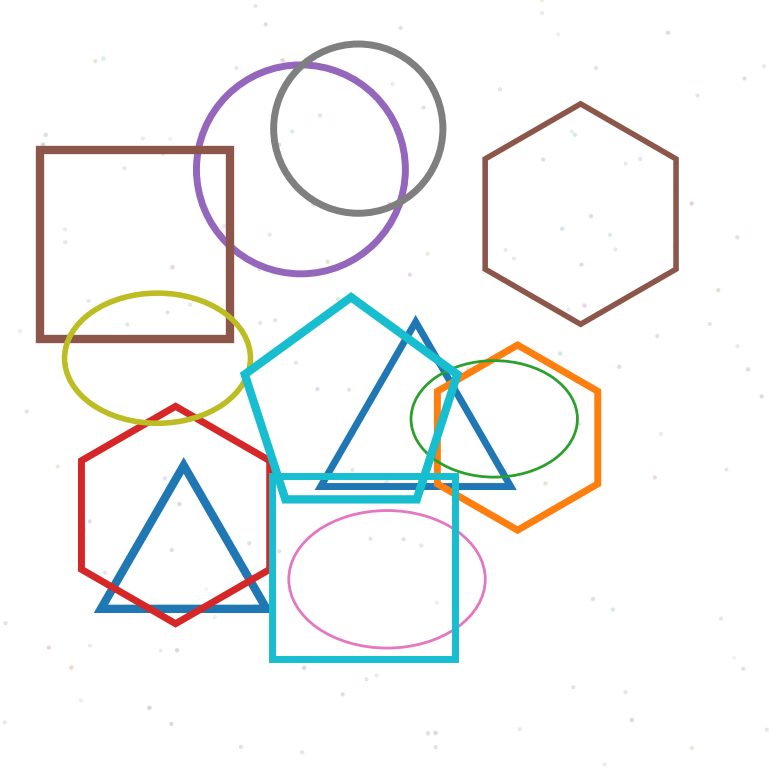[{"shape": "triangle", "thickness": 3, "radius": 0.62, "center": [0.239, 0.271]}, {"shape": "triangle", "thickness": 2.5, "radius": 0.71, "center": [0.54, 0.439]}, {"shape": "hexagon", "thickness": 2.5, "radius": 0.6, "center": [0.672, 0.432]}, {"shape": "oval", "thickness": 1, "radius": 0.54, "center": [0.642, 0.456]}, {"shape": "hexagon", "thickness": 2.5, "radius": 0.71, "center": [0.228, 0.331]}, {"shape": "circle", "thickness": 2.5, "radius": 0.68, "center": [0.391, 0.78]}, {"shape": "hexagon", "thickness": 2, "radius": 0.72, "center": [0.754, 0.722]}, {"shape": "square", "thickness": 3, "radius": 0.61, "center": [0.175, 0.683]}, {"shape": "oval", "thickness": 1, "radius": 0.64, "center": [0.503, 0.248]}, {"shape": "circle", "thickness": 2.5, "radius": 0.55, "center": [0.465, 0.833]}, {"shape": "oval", "thickness": 2, "radius": 0.6, "center": [0.205, 0.535]}, {"shape": "pentagon", "thickness": 3, "radius": 0.73, "center": [0.456, 0.469]}, {"shape": "square", "thickness": 2.5, "radius": 0.59, "center": [0.472, 0.263]}]